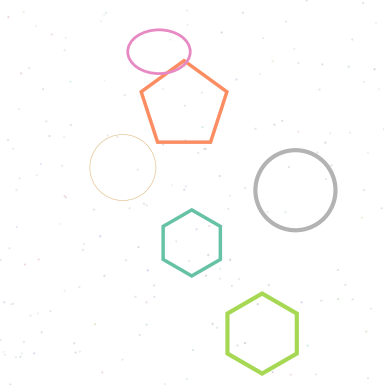[{"shape": "hexagon", "thickness": 2.5, "radius": 0.43, "center": [0.498, 0.369]}, {"shape": "pentagon", "thickness": 2.5, "radius": 0.59, "center": [0.478, 0.725]}, {"shape": "oval", "thickness": 2, "radius": 0.41, "center": [0.413, 0.866]}, {"shape": "hexagon", "thickness": 3, "radius": 0.52, "center": [0.681, 0.134]}, {"shape": "circle", "thickness": 0.5, "radius": 0.43, "center": [0.319, 0.565]}, {"shape": "circle", "thickness": 3, "radius": 0.52, "center": [0.767, 0.506]}]